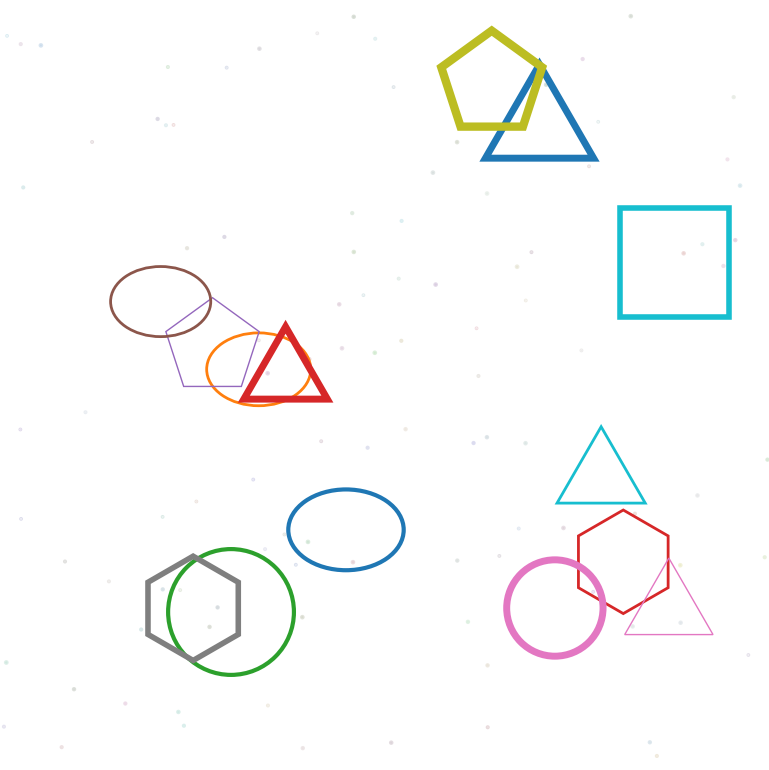[{"shape": "triangle", "thickness": 2.5, "radius": 0.41, "center": [0.701, 0.835]}, {"shape": "oval", "thickness": 1.5, "radius": 0.37, "center": [0.449, 0.312]}, {"shape": "oval", "thickness": 1, "radius": 0.34, "center": [0.336, 0.52]}, {"shape": "circle", "thickness": 1.5, "radius": 0.41, "center": [0.3, 0.205]}, {"shape": "hexagon", "thickness": 1, "radius": 0.34, "center": [0.809, 0.27]}, {"shape": "triangle", "thickness": 2.5, "radius": 0.31, "center": [0.371, 0.513]}, {"shape": "pentagon", "thickness": 0.5, "radius": 0.32, "center": [0.276, 0.55]}, {"shape": "oval", "thickness": 1, "radius": 0.33, "center": [0.209, 0.608]}, {"shape": "triangle", "thickness": 0.5, "radius": 0.33, "center": [0.869, 0.209]}, {"shape": "circle", "thickness": 2.5, "radius": 0.31, "center": [0.721, 0.21]}, {"shape": "hexagon", "thickness": 2, "radius": 0.34, "center": [0.251, 0.21]}, {"shape": "pentagon", "thickness": 3, "radius": 0.34, "center": [0.639, 0.891]}, {"shape": "square", "thickness": 2, "radius": 0.35, "center": [0.876, 0.659]}, {"shape": "triangle", "thickness": 1, "radius": 0.33, "center": [0.781, 0.38]}]